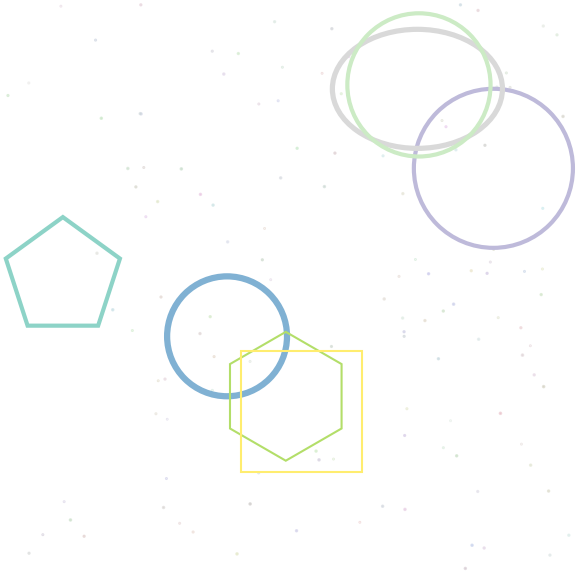[{"shape": "pentagon", "thickness": 2, "radius": 0.52, "center": [0.109, 0.519]}, {"shape": "circle", "thickness": 2, "radius": 0.69, "center": [0.854, 0.708]}, {"shape": "circle", "thickness": 3, "radius": 0.52, "center": [0.393, 0.417]}, {"shape": "hexagon", "thickness": 1, "radius": 0.56, "center": [0.495, 0.313]}, {"shape": "oval", "thickness": 2.5, "radius": 0.74, "center": [0.723, 0.845]}, {"shape": "circle", "thickness": 2, "radius": 0.62, "center": [0.725, 0.852]}, {"shape": "square", "thickness": 1, "radius": 0.53, "center": [0.522, 0.287]}]